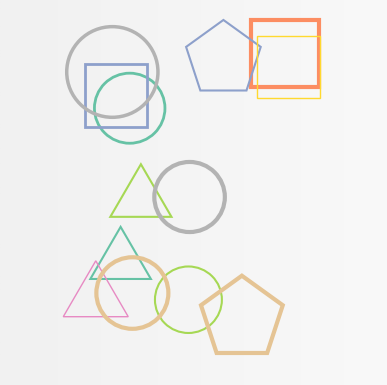[{"shape": "triangle", "thickness": 1.5, "radius": 0.45, "center": [0.311, 0.321]}, {"shape": "circle", "thickness": 2, "radius": 0.45, "center": [0.335, 0.719]}, {"shape": "square", "thickness": 3, "radius": 0.44, "center": [0.736, 0.861]}, {"shape": "square", "thickness": 2, "radius": 0.4, "center": [0.299, 0.752]}, {"shape": "pentagon", "thickness": 1.5, "radius": 0.51, "center": [0.577, 0.847]}, {"shape": "triangle", "thickness": 1, "radius": 0.48, "center": [0.247, 0.226]}, {"shape": "triangle", "thickness": 1.5, "radius": 0.46, "center": [0.364, 0.482]}, {"shape": "circle", "thickness": 1.5, "radius": 0.43, "center": [0.486, 0.221]}, {"shape": "square", "thickness": 1, "radius": 0.4, "center": [0.745, 0.826]}, {"shape": "circle", "thickness": 3, "radius": 0.46, "center": [0.342, 0.239]}, {"shape": "pentagon", "thickness": 3, "radius": 0.55, "center": [0.624, 0.173]}, {"shape": "circle", "thickness": 2.5, "radius": 0.59, "center": [0.29, 0.813]}, {"shape": "circle", "thickness": 3, "radius": 0.46, "center": [0.489, 0.488]}]